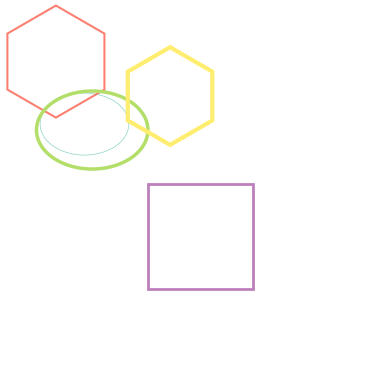[{"shape": "oval", "thickness": 0.5, "radius": 0.58, "center": [0.219, 0.678]}, {"shape": "hexagon", "thickness": 1.5, "radius": 0.73, "center": [0.145, 0.84]}, {"shape": "oval", "thickness": 2.5, "radius": 0.72, "center": [0.239, 0.662]}, {"shape": "square", "thickness": 2, "radius": 0.68, "center": [0.521, 0.386]}, {"shape": "hexagon", "thickness": 3, "radius": 0.63, "center": [0.442, 0.751]}]